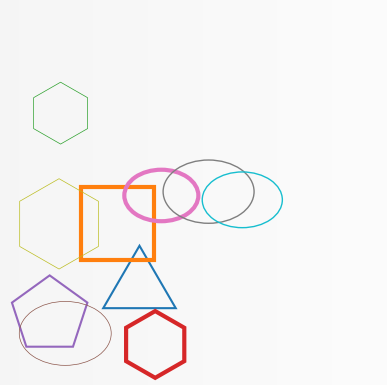[{"shape": "triangle", "thickness": 1.5, "radius": 0.54, "center": [0.36, 0.254]}, {"shape": "square", "thickness": 3, "radius": 0.47, "center": [0.302, 0.42]}, {"shape": "hexagon", "thickness": 0.5, "radius": 0.4, "center": [0.156, 0.706]}, {"shape": "hexagon", "thickness": 3, "radius": 0.43, "center": [0.401, 0.105]}, {"shape": "pentagon", "thickness": 1.5, "radius": 0.51, "center": [0.128, 0.182]}, {"shape": "oval", "thickness": 0.5, "radius": 0.59, "center": [0.168, 0.134]}, {"shape": "oval", "thickness": 3, "radius": 0.48, "center": [0.416, 0.492]}, {"shape": "oval", "thickness": 1, "radius": 0.59, "center": [0.538, 0.502]}, {"shape": "hexagon", "thickness": 0.5, "radius": 0.59, "center": [0.152, 0.419]}, {"shape": "oval", "thickness": 1, "radius": 0.52, "center": [0.625, 0.481]}]